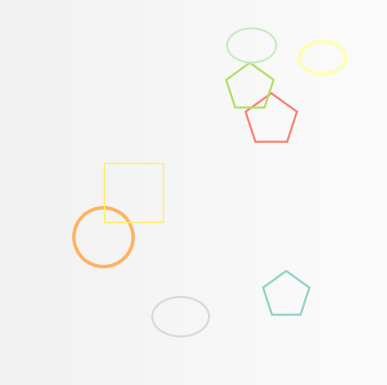[{"shape": "pentagon", "thickness": 1.5, "radius": 0.31, "center": [0.739, 0.233]}, {"shape": "oval", "thickness": 2.5, "radius": 0.3, "center": [0.832, 0.85]}, {"shape": "pentagon", "thickness": 1.5, "radius": 0.35, "center": [0.7, 0.688]}, {"shape": "circle", "thickness": 2.5, "radius": 0.38, "center": [0.267, 0.384]}, {"shape": "pentagon", "thickness": 1.5, "radius": 0.32, "center": [0.645, 0.773]}, {"shape": "oval", "thickness": 1.5, "radius": 0.37, "center": [0.466, 0.177]}, {"shape": "oval", "thickness": 1.5, "radius": 0.32, "center": [0.649, 0.882]}, {"shape": "square", "thickness": 1, "radius": 0.38, "center": [0.344, 0.5]}]